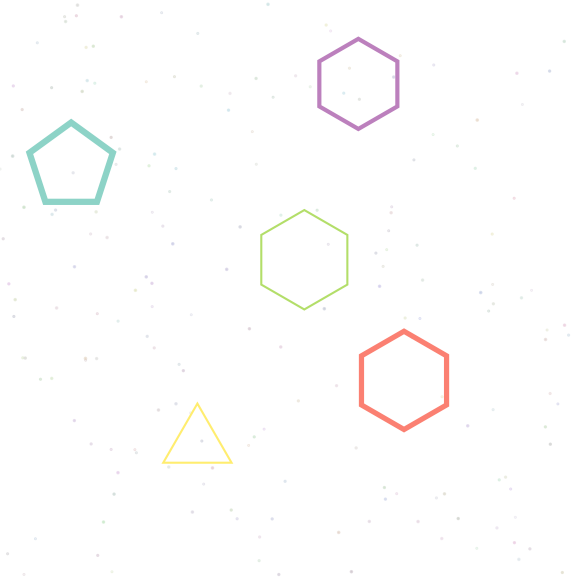[{"shape": "pentagon", "thickness": 3, "radius": 0.38, "center": [0.123, 0.711]}, {"shape": "hexagon", "thickness": 2.5, "radius": 0.43, "center": [0.7, 0.34]}, {"shape": "hexagon", "thickness": 1, "radius": 0.43, "center": [0.527, 0.549]}, {"shape": "hexagon", "thickness": 2, "radius": 0.39, "center": [0.621, 0.854]}, {"shape": "triangle", "thickness": 1, "radius": 0.34, "center": [0.342, 0.232]}]